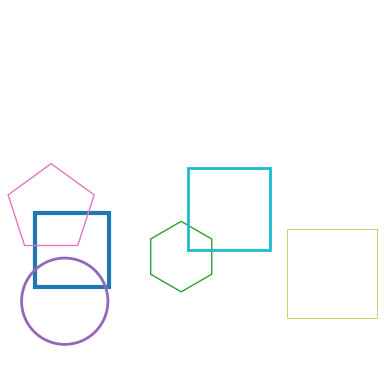[{"shape": "square", "thickness": 3, "radius": 0.48, "center": [0.187, 0.35]}, {"shape": "hexagon", "thickness": 1, "radius": 0.46, "center": [0.471, 0.333]}, {"shape": "circle", "thickness": 2, "radius": 0.56, "center": [0.168, 0.218]}, {"shape": "pentagon", "thickness": 1, "radius": 0.59, "center": [0.133, 0.457]}, {"shape": "square", "thickness": 0.5, "radius": 0.58, "center": [0.862, 0.29]}, {"shape": "square", "thickness": 2, "radius": 0.54, "center": [0.594, 0.457]}]